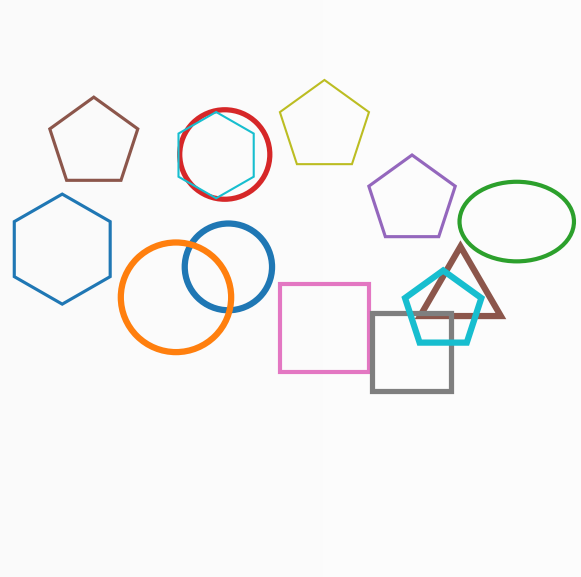[{"shape": "hexagon", "thickness": 1.5, "radius": 0.48, "center": [0.107, 0.568]}, {"shape": "circle", "thickness": 3, "radius": 0.38, "center": [0.393, 0.537]}, {"shape": "circle", "thickness": 3, "radius": 0.47, "center": [0.303, 0.484]}, {"shape": "oval", "thickness": 2, "radius": 0.49, "center": [0.889, 0.615]}, {"shape": "circle", "thickness": 2.5, "radius": 0.39, "center": [0.387, 0.732]}, {"shape": "pentagon", "thickness": 1.5, "radius": 0.39, "center": [0.709, 0.653]}, {"shape": "triangle", "thickness": 3, "radius": 0.4, "center": [0.792, 0.492]}, {"shape": "pentagon", "thickness": 1.5, "radius": 0.4, "center": [0.161, 0.751]}, {"shape": "square", "thickness": 2, "radius": 0.38, "center": [0.558, 0.431]}, {"shape": "square", "thickness": 2.5, "radius": 0.34, "center": [0.708, 0.389]}, {"shape": "pentagon", "thickness": 1, "radius": 0.4, "center": [0.558, 0.78]}, {"shape": "hexagon", "thickness": 1, "radius": 0.37, "center": [0.372, 0.731]}, {"shape": "pentagon", "thickness": 3, "radius": 0.35, "center": [0.762, 0.462]}]